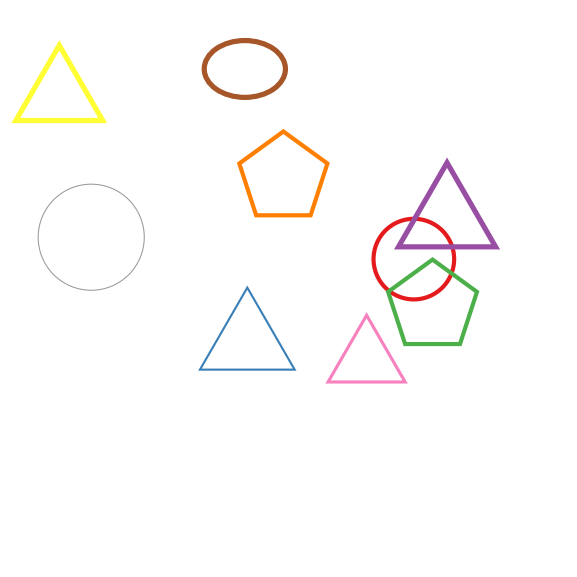[{"shape": "circle", "thickness": 2, "radius": 0.35, "center": [0.717, 0.55]}, {"shape": "triangle", "thickness": 1, "radius": 0.47, "center": [0.428, 0.406]}, {"shape": "pentagon", "thickness": 2, "radius": 0.4, "center": [0.749, 0.469]}, {"shape": "triangle", "thickness": 2.5, "radius": 0.49, "center": [0.774, 0.62]}, {"shape": "pentagon", "thickness": 2, "radius": 0.4, "center": [0.491, 0.691]}, {"shape": "triangle", "thickness": 2.5, "radius": 0.43, "center": [0.103, 0.834]}, {"shape": "oval", "thickness": 2.5, "radius": 0.35, "center": [0.424, 0.88]}, {"shape": "triangle", "thickness": 1.5, "radius": 0.39, "center": [0.635, 0.376]}, {"shape": "circle", "thickness": 0.5, "radius": 0.46, "center": [0.158, 0.588]}]